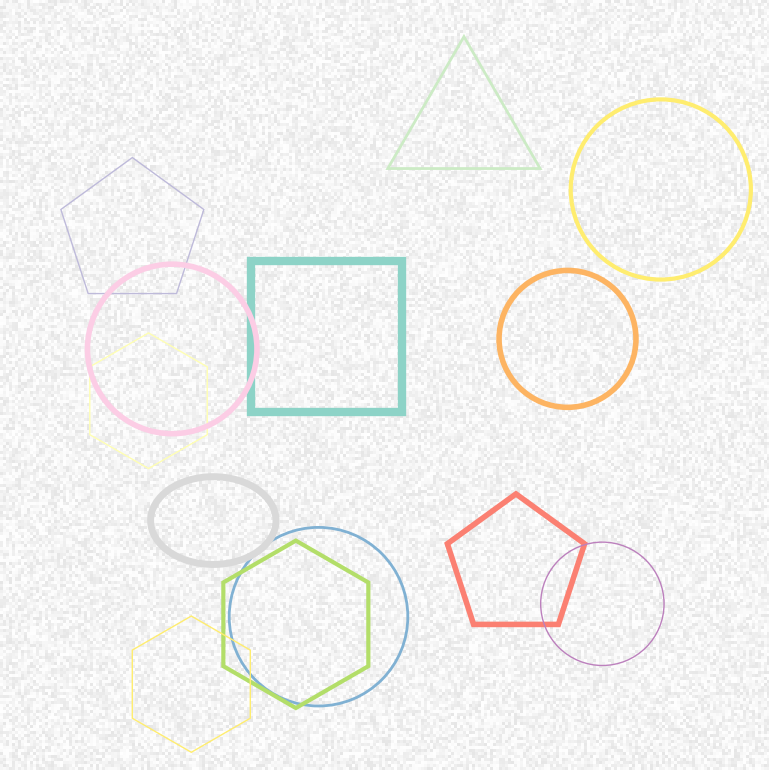[{"shape": "square", "thickness": 3, "radius": 0.49, "center": [0.424, 0.563]}, {"shape": "hexagon", "thickness": 0.5, "radius": 0.44, "center": [0.193, 0.48]}, {"shape": "pentagon", "thickness": 0.5, "radius": 0.49, "center": [0.172, 0.698]}, {"shape": "pentagon", "thickness": 2, "radius": 0.47, "center": [0.67, 0.265]}, {"shape": "circle", "thickness": 1, "radius": 0.58, "center": [0.414, 0.199]}, {"shape": "circle", "thickness": 2, "radius": 0.44, "center": [0.737, 0.56]}, {"shape": "hexagon", "thickness": 1.5, "radius": 0.54, "center": [0.384, 0.189]}, {"shape": "circle", "thickness": 2, "radius": 0.55, "center": [0.224, 0.547]}, {"shape": "oval", "thickness": 2.5, "radius": 0.41, "center": [0.277, 0.324]}, {"shape": "circle", "thickness": 0.5, "radius": 0.4, "center": [0.782, 0.216]}, {"shape": "triangle", "thickness": 1, "radius": 0.57, "center": [0.603, 0.838]}, {"shape": "circle", "thickness": 1.5, "radius": 0.58, "center": [0.858, 0.754]}, {"shape": "hexagon", "thickness": 0.5, "radius": 0.44, "center": [0.248, 0.111]}]